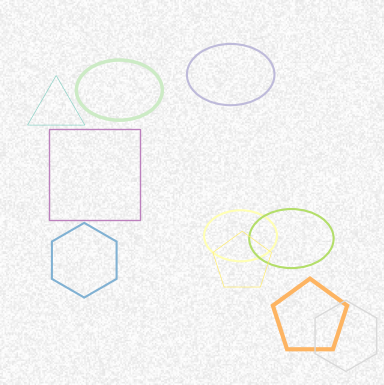[{"shape": "triangle", "thickness": 0.5, "radius": 0.43, "center": [0.146, 0.718]}, {"shape": "oval", "thickness": 1.5, "radius": 0.47, "center": [0.625, 0.388]}, {"shape": "oval", "thickness": 1.5, "radius": 0.57, "center": [0.599, 0.806]}, {"shape": "hexagon", "thickness": 1.5, "radius": 0.49, "center": [0.219, 0.324]}, {"shape": "pentagon", "thickness": 3, "radius": 0.51, "center": [0.805, 0.175]}, {"shape": "oval", "thickness": 1.5, "radius": 0.55, "center": [0.757, 0.38]}, {"shape": "hexagon", "thickness": 1, "radius": 0.46, "center": [0.898, 0.128]}, {"shape": "square", "thickness": 1, "radius": 0.59, "center": [0.246, 0.546]}, {"shape": "oval", "thickness": 2.5, "radius": 0.56, "center": [0.31, 0.766]}, {"shape": "pentagon", "thickness": 0.5, "radius": 0.4, "center": [0.629, 0.319]}]